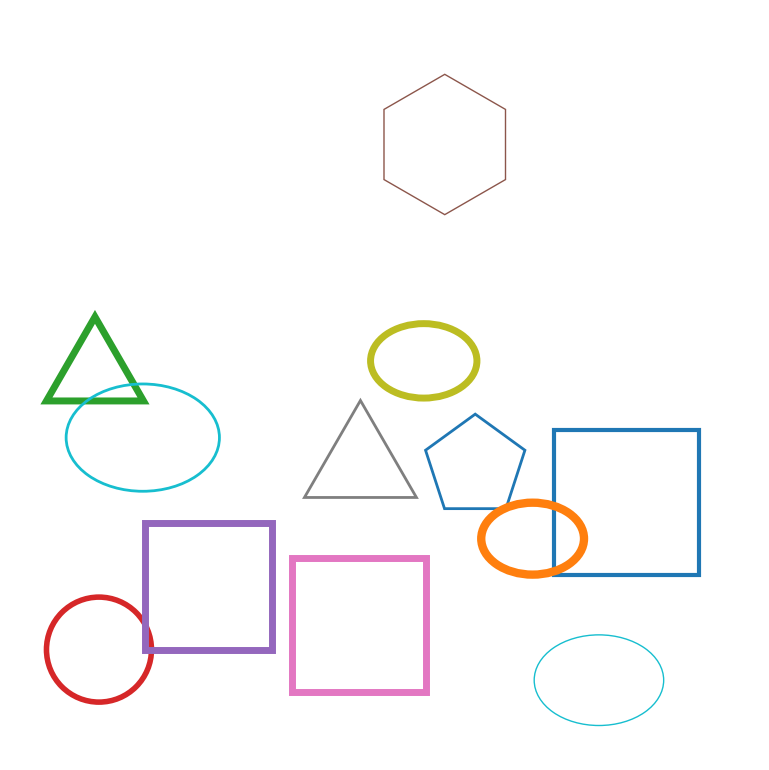[{"shape": "square", "thickness": 1.5, "radius": 0.47, "center": [0.813, 0.347]}, {"shape": "pentagon", "thickness": 1, "radius": 0.34, "center": [0.617, 0.394]}, {"shape": "oval", "thickness": 3, "radius": 0.33, "center": [0.692, 0.3]}, {"shape": "triangle", "thickness": 2.5, "radius": 0.36, "center": [0.123, 0.516]}, {"shape": "circle", "thickness": 2, "radius": 0.34, "center": [0.129, 0.156]}, {"shape": "square", "thickness": 2.5, "radius": 0.41, "center": [0.271, 0.239]}, {"shape": "hexagon", "thickness": 0.5, "radius": 0.46, "center": [0.578, 0.812]}, {"shape": "square", "thickness": 2.5, "radius": 0.44, "center": [0.467, 0.188]}, {"shape": "triangle", "thickness": 1, "radius": 0.42, "center": [0.468, 0.396]}, {"shape": "oval", "thickness": 2.5, "radius": 0.35, "center": [0.55, 0.531]}, {"shape": "oval", "thickness": 0.5, "radius": 0.42, "center": [0.778, 0.117]}, {"shape": "oval", "thickness": 1, "radius": 0.5, "center": [0.185, 0.432]}]